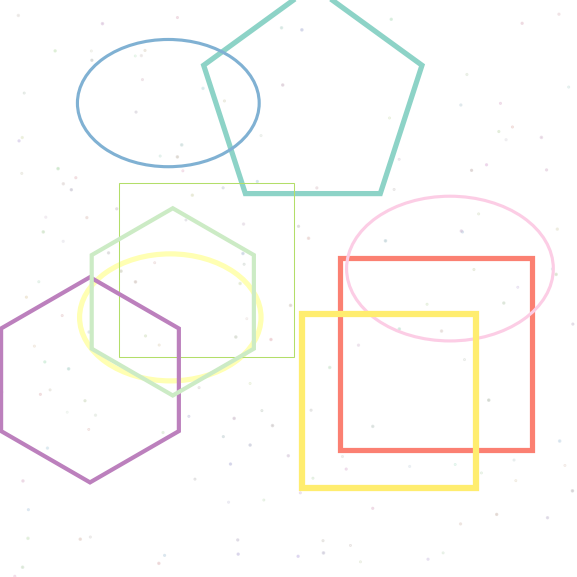[{"shape": "pentagon", "thickness": 2.5, "radius": 0.99, "center": [0.542, 0.825]}, {"shape": "oval", "thickness": 2.5, "radius": 0.79, "center": [0.295, 0.45]}, {"shape": "square", "thickness": 2.5, "radius": 0.83, "center": [0.755, 0.386]}, {"shape": "oval", "thickness": 1.5, "radius": 0.79, "center": [0.291, 0.821]}, {"shape": "square", "thickness": 0.5, "radius": 0.75, "center": [0.357, 0.532]}, {"shape": "oval", "thickness": 1.5, "radius": 0.89, "center": [0.779, 0.534]}, {"shape": "hexagon", "thickness": 2, "radius": 0.89, "center": [0.156, 0.342]}, {"shape": "hexagon", "thickness": 2, "radius": 0.81, "center": [0.299, 0.476]}, {"shape": "square", "thickness": 3, "radius": 0.75, "center": [0.673, 0.304]}]